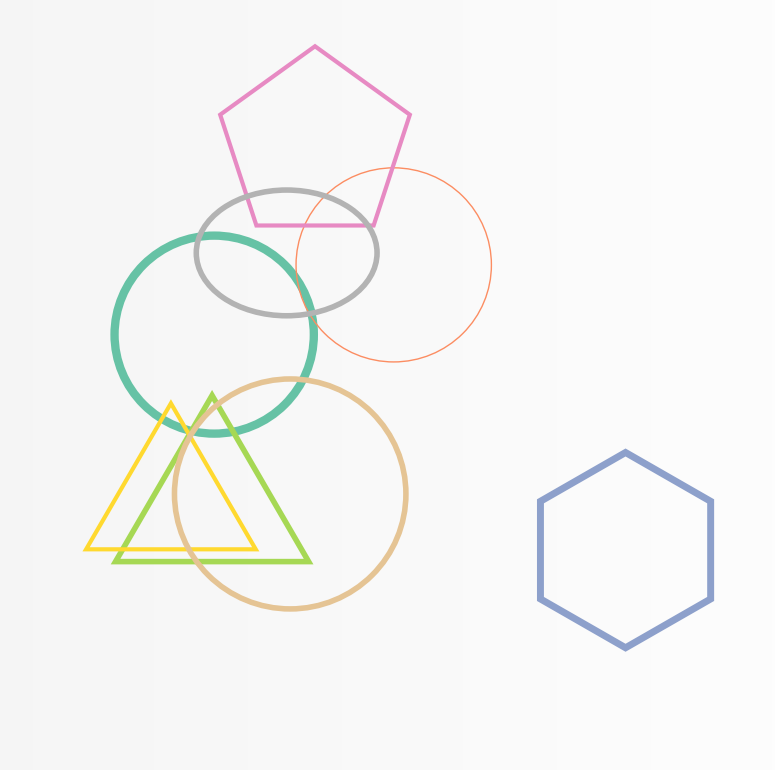[{"shape": "circle", "thickness": 3, "radius": 0.64, "center": [0.276, 0.565]}, {"shape": "circle", "thickness": 0.5, "radius": 0.63, "center": [0.508, 0.656]}, {"shape": "hexagon", "thickness": 2.5, "radius": 0.63, "center": [0.807, 0.286]}, {"shape": "pentagon", "thickness": 1.5, "radius": 0.64, "center": [0.406, 0.811]}, {"shape": "triangle", "thickness": 2, "radius": 0.72, "center": [0.274, 0.343]}, {"shape": "triangle", "thickness": 1.5, "radius": 0.63, "center": [0.221, 0.35]}, {"shape": "circle", "thickness": 2, "radius": 0.75, "center": [0.374, 0.359]}, {"shape": "oval", "thickness": 2, "radius": 0.58, "center": [0.37, 0.672]}]